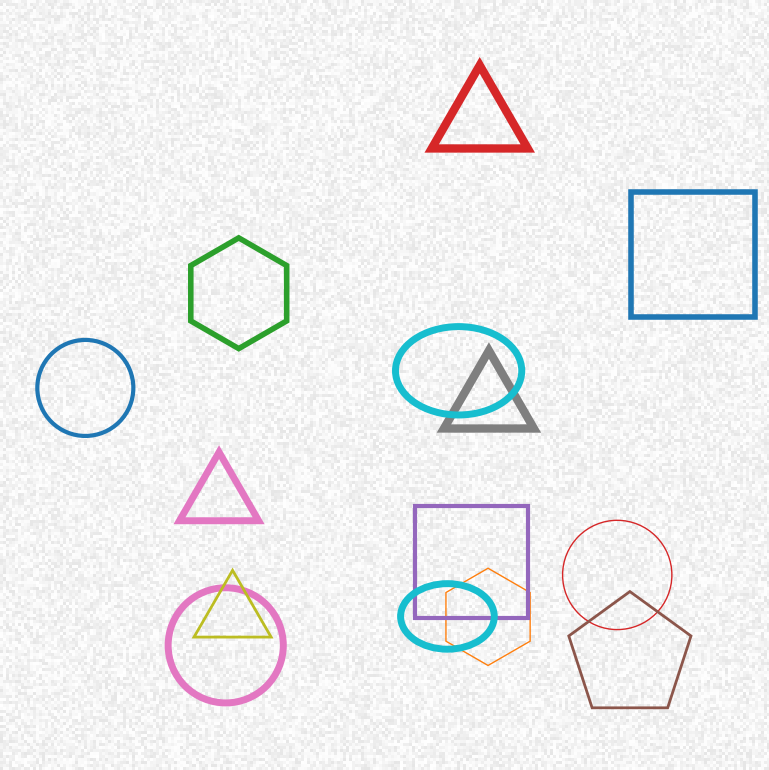[{"shape": "circle", "thickness": 1.5, "radius": 0.31, "center": [0.111, 0.496]}, {"shape": "square", "thickness": 2, "radius": 0.4, "center": [0.9, 0.669]}, {"shape": "hexagon", "thickness": 0.5, "radius": 0.32, "center": [0.634, 0.199]}, {"shape": "hexagon", "thickness": 2, "radius": 0.36, "center": [0.31, 0.619]}, {"shape": "triangle", "thickness": 3, "radius": 0.36, "center": [0.623, 0.843]}, {"shape": "circle", "thickness": 0.5, "radius": 0.35, "center": [0.802, 0.253]}, {"shape": "square", "thickness": 1.5, "radius": 0.37, "center": [0.613, 0.27]}, {"shape": "pentagon", "thickness": 1, "radius": 0.42, "center": [0.818, 0.148]}, {"shape": "circle", "thickness": 2.5, "radius": 0.37, "center": [0.293, 0.162]}, {"shape": "triangle", "thickness": 2.5, "radius": 0.3, "center": [0.284, 0.353]}, {"shape": "triangle", "thickness": 3, "radius": 0.34, "center": [0.635, 0.477]}, {"shape": "triangle", "thickness": 1, "radius": 0.29, "center": [0.302, 0.202]}, {"shape": "oval", "thickness": 2.5, "radius": 0.41, "center": [0.596, 0.518]}, {"shape": "oval", "thickness": 2.5, "radius": 0.3, "center": [0.581, 0.199]}]